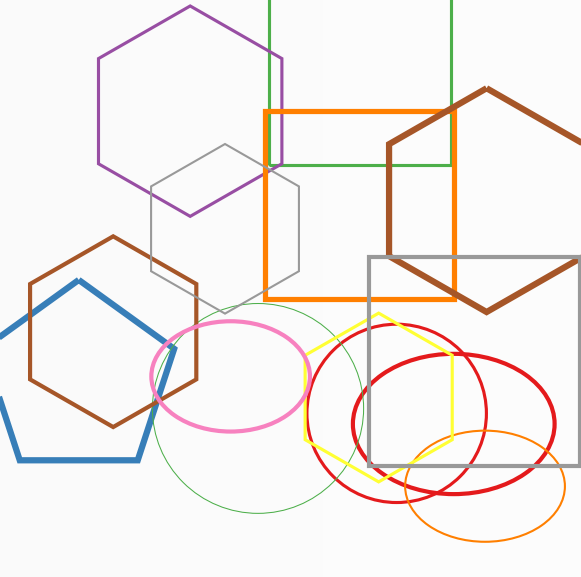[{"shape": "oval", "thickness": 2, "radius": 0.87, "center": [0.781, 0.265]}, {"shape": "circle", "thickness": 1.5, "radius": 0.77, "center": [0.682, 0.283]}, {"shape": "pentagon", "thickness": 3, "radius": 0.86, "center": [0.135, 0.342]}, {"shape": "square", "thickness": 1.5, "radius": 0.78, "center": [0.619, 0.869]}, {"shape": "circle", "thickness": 0.5, "radius": 0.91, "center": [0.444, 0.292]}, {"shape": "hexagon", "thickness": 1.5, "radius": 0.91, "center": [0.327, 0.807]}, {"shape": "oval", "thickness": 1, "radius": 0.69, "center": [0.834, 0.157]}, {"shape": "square", "thickness": 2.5, "radius": 0.81, "center": [0.619, 0.645]}, {"shape": "hexagon", "thickness": 1.5, "radius": 0.73, "center": [0.651, 0.311]}, {"shape": "hexagon", "thickness": 3, "radius": 0.97, "center": [0.837, 0.653]}, {"shape": "hexagon", "thickness": 2, "radius": 0.83, "center": [0.195, 0.425]}, {"shape": "oval", "thickness": 2, "radius": 0.68, "center": [0.397, 0.347]}, {"shape": "hexagon", "thickness": 1, "radius": 0.73, "center": [0.387, 0.603]}, {"shape": "square", "thickness": 2, "radius": 0.91, "center": [0.817, 0.373]}]